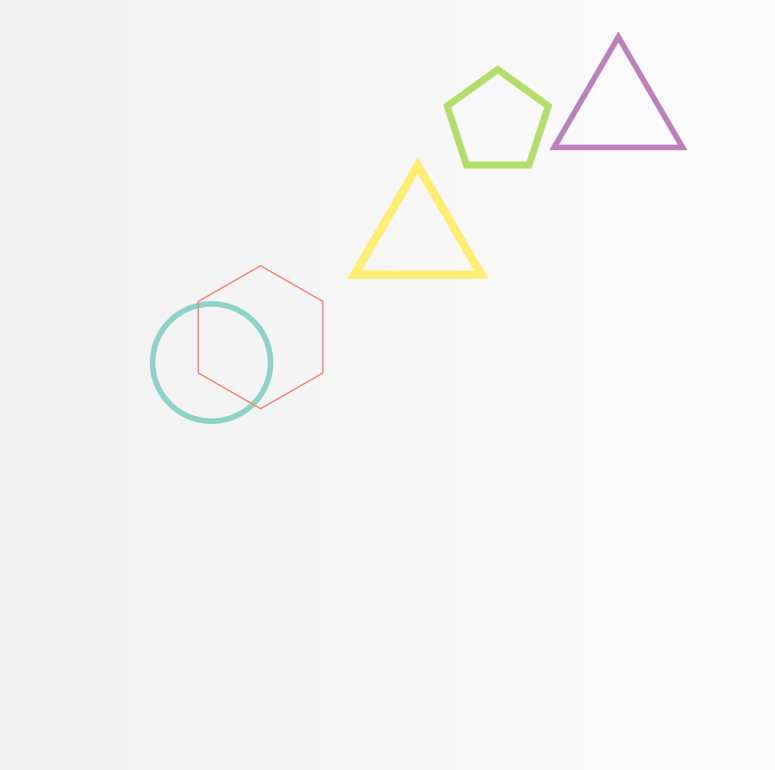[{"shape": "circle", "thickness": 2, "radius": 0.38, "center": [0.273, 0.529]}, {"shape": "hexagon", "thickness": 0.5, "radius": 0.46, "center": [0.336, 0.562]}, {"shape": "pentagon", "thickness": 2.5, "radius": 0.34, "center": [0.642, 0.841]}, {"shape": "triangle", "thickness": 2, "radius": 0.48, "center": [0.798, 0.856]}, {"shape": "triangle", "thickness": 3, "radius": 0.47, "center": [0.539, 0.691]}]